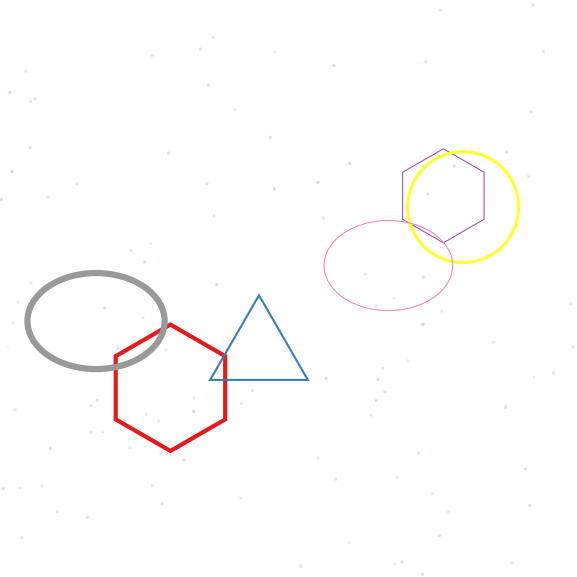[{"shape": "hexagon", "thickness": 2, "radius": 0.55, "center": [0.295, 0.328]}, {"shape": "triangle", "thickness": 1, "radius": 0.49, "center": [0.448, 0.39]}, {"shape": "hexagon", "thickness": 0.5, "radius": 0.41, "center": [0.768, 0.66]}, {"shape": "circle", "thickness": 1.5, "radius": 0.48, "center": [0.802, 0.64]}, {"shape": "oval", "thickness": 0.5, "radius": 0.56, "center": [0.672, 0.539]}, {"shape": "oval", "thickness": 3, "radius": 0.59, "center": [0.166, 0.443]}]